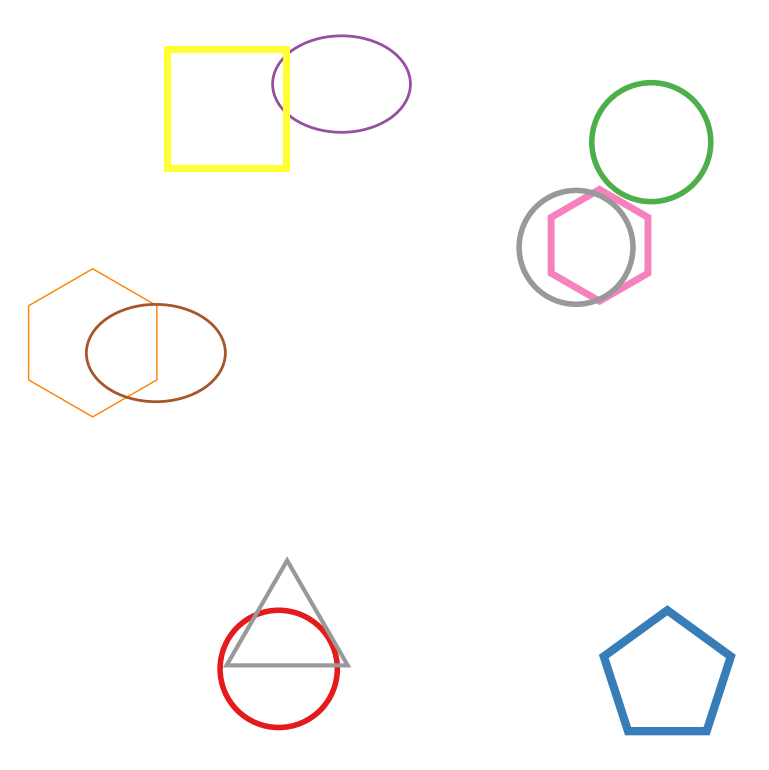[{"shape": "circle", "thickness": 2, "radius": 0.38, "center": [0.362, 0.131]}, {"shape": "pentagon", "thickness": 3, "radius": 0.43, "center": [0.867, 0.121]}, {"shape": "circle", "thickness": 2, "radius": 0.39, "center": [0.846, 0.815]}, {"shape": "oval", "thickness": 1, "radius": 0.45, "center": [0.444, 0.891]}, {"shape": "hexagon", "thickness": 0.5, "radius": 0.48, "center": [0.12, 0.555]}, {"shape": "square", "thickness": 2.5, "radius": 0.39, "center": [0.294, 0.859]}, {"shape": "oval", "thickness": 1, "radius": 0.45, "center": [0.202, 0.541]}, {"shape": "hexagon", "thickness": 2.5, "radius": 0.36, "center": [0.779, 0.681]}, {"shape": "triangle", "thickness": 1.5, "radius": 0.45, "center": [0.373, 0.181]}, {"shape": "circle", "thickness": 2, "radius": 0.37, "center": [0.748, 0.679]}]